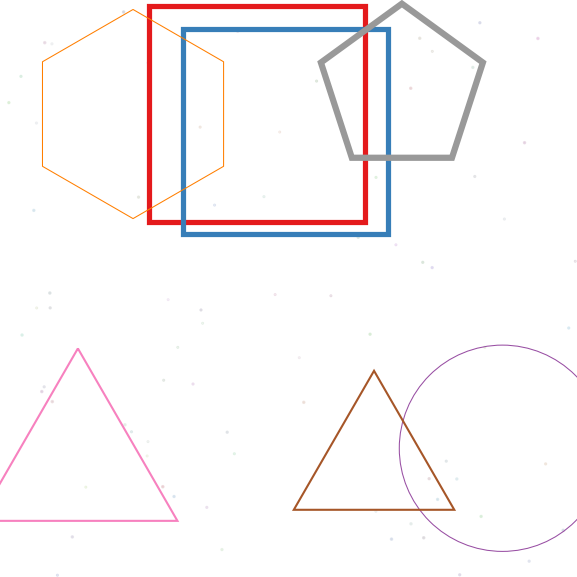[{"shape": "square", "thickness": 2.5, "radius": 0.94, "center": [0.445, 0.802]}, {"shape": "square", "thickness": 2.5, "radius": 0.89, "center": [0.495, 0.772]}, {"shape": "circle", "thickness": 0.5, "radius": 0.89, "center": [0.87, 0.223]}, {"shape": "hexagon", "thickness": 0.5, "radius": 0.91, "center": [0.23, 0.802]}, {"shape": "triangle", "thickness": 1, "radius": 0.8, "center": [0.648, 0.197]}, {"shape": "triangle", "thickness": 1, "radius": 1.0, "center": [0.135, 0.197]}, {"shape": "pentagon", "thickness": 3, "radius": 0.74, "center": [0.696, 0.845]}]